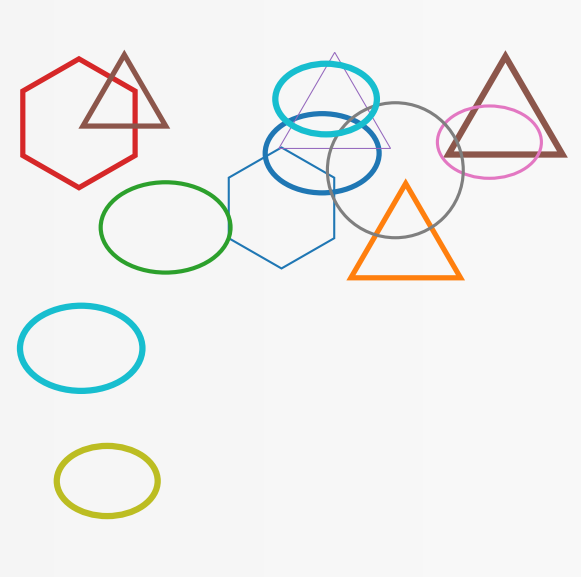[{"shape": "hexagon", "thickness": 1, "radius": 0.52, "center": [0.484, 0.639]}, {"shape": "oval", "thickness": 2.5, "radius": 0.49, "center": [0.554, 0.734]}, {"shape": "triangle", "thickness": 2.5, "radius": 0.54, "center": [0.698, 0.573]}, {"shape": "oval", "thickness": 2, "radius": 0.56, "center": [0.285, 0.605]}, {"shape": "hexagon", "thickness": 2.5, "radius": 0.56, "center": [0.136, 0.786]}, {"shape": "triangle", "thickness": 0.5, "radius": 0.55, "center": [0.576, 0.798]}, {"shape": "triangle", "thickness": 2.5, "radius": 0.41, "center": [0.214, 0.822]}, {"shape": "triangle", "thickness": 3, "radius": 0.57, "center": [0.87, 0.788]}, {"shape": "oval", "thickness": 1.5, "radius": 0.45, "center": [0.842, 0.753]}, {"shape": "circle", "thickness": 1.5, "radius": 0.58, "center": [0.68, 0.704]}, {"shape": "oval", "thickness": 3, "radius": 0.43, "center": [0.184, 0.166]}, {"shape": "oval", "thickness": 3, "radius": 0.53, "center": [0.14, 0.396]}, {"shape": "oval", "thickness": 3, "radius": 0.44, "center": [0.561, 0.828]}]